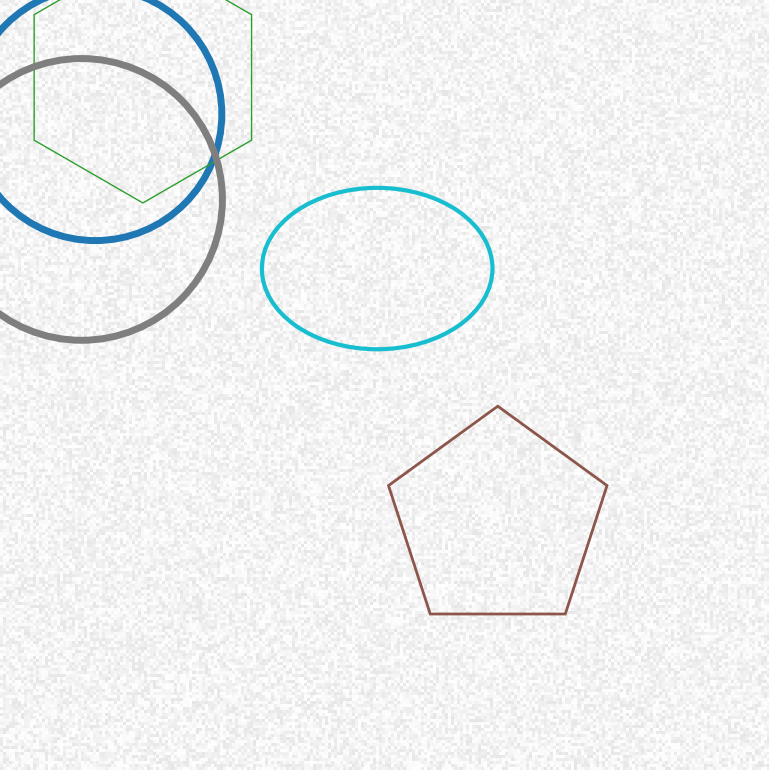[{"shape": "circle", "thickness": 2.5, "radius": 0.82, "center": [0.124, 0.852]}, {"shape": "hexagon", "thickness": 0.5, "radius": 0.82, "center": [0.186, 0.899]}, {"shape": "pentagon", "thickness": 1, "radius": 0.75, "center": [0.646, 0.323]}, {"shape": "circle", "thickness": 2.5, "radius": 0.91, "center": [0.106, 0.741]}, {"shape": "oval", "thickness": 1.5, "radius": 0.75, "center": [0.49, 0.651]}]